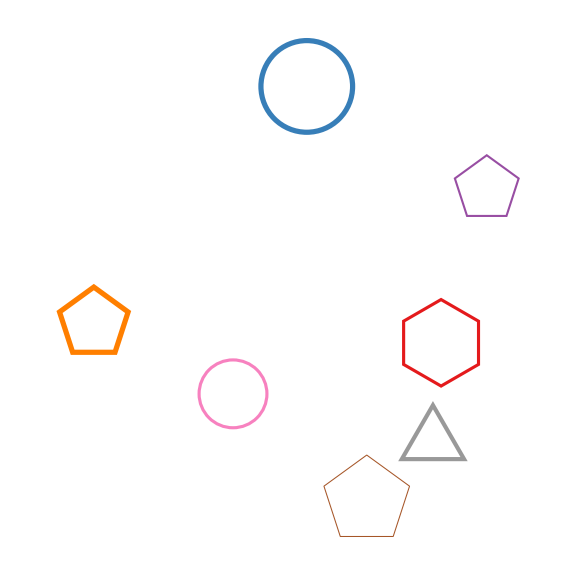[{"shape": "hexagon", "thickness": 1.5, "radius": 0.37, "center": [0.764, 0.406]}, {"shape": "circle", "thickness": 2.5, "radius": 0.4, "center": [0.531, 0.849]}, {"shape": "pentagon", "thickness": 1, "radius": 0.29, "center": [0.843, 0.672]}, {"shape": "pentagon", "thickness": 2.5, "radius": 0.31, "center": [0.162, 0.44]}, {"shape": "pentagon", "thickness": 0.5, "radius": 0.39, "center": [0.635, 0.133]}, {"shape": "circle", "thickness": 1.5, "radius": 0.29, "center": [0.403, 0.317]}, {"shape": "triangle", "thickness": 2, "radius": 0.31, "center": [0.75, 0.235]}]